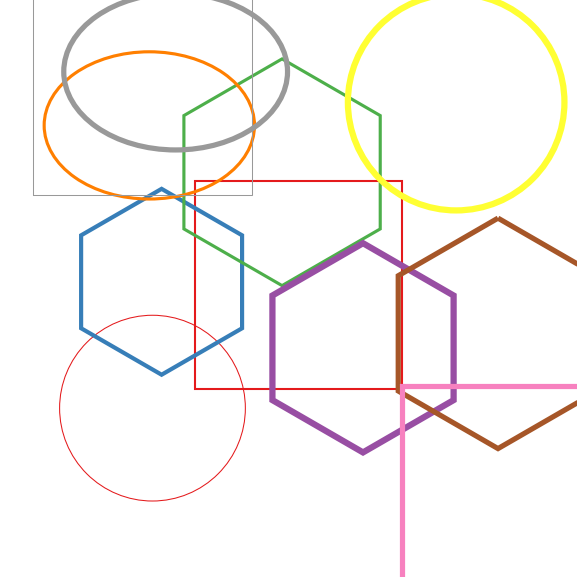[{"shape": "circle", "thickness": 0.5, "radius": 0.8, "center": [0.264, 0.292]}, {"shape": "square", "thickness": 1, "radius": 0.9, "center": [0.517, 0.506]}, {"shape": "hexagon", "thickness": 2, "radius": 0.8, "center": [0.28, 0.511]}, {"shape": "hexagon", "thickness": 1.5, "radius": 0.98, "center": [0.488, 0.701]}, {"shape": "hexagon", "thickness": 3, "radius": 0.91, "center": [0.629, 0.397]}, {"shape": "oval", "thickness": 1.5, "radius": 0.91, "center": [0.259, 0.782]}, {"shape": "circle", "thickness": 3, "radius": 0.94, "center": [0.79, 0.822]}, {"shape": "hexagon", "thickness": 2.5, "radius": 1.0, "center": [0.862, 0.422]}, {"shape": "square", "thickness": 2.5, "radius": 0.88, "center": [0.872, 0.155]}, {"shape": "oval", "thickness": 2.5, "radius": 0.97, "center": [0.304, 0.875]}, {"shape": "square", "thickness": 0.5, "radius": 0.95, "center": [0.247, 0.852]}]